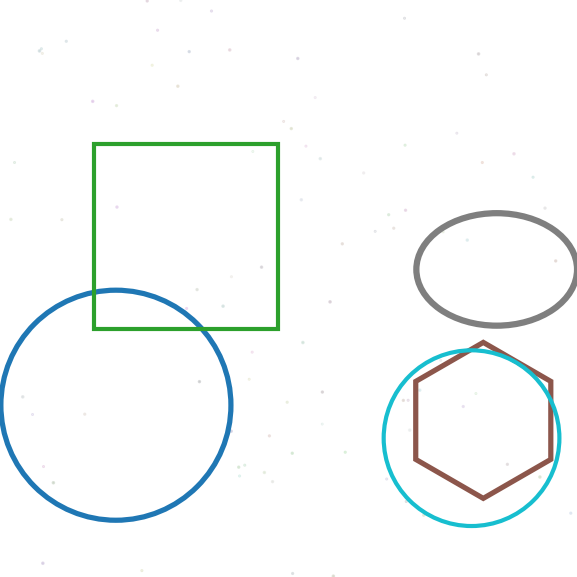[{"shape": "circle", "thickness": 2.5, "radius": 1.0, "center": [0.201, 0.297]}, {"shape": "square", "thickness": 2, "radius": 0.8, "center": [0.322, 0.59]}, {"shape": "hexagon", "thickness": 2.5, "radius": 0.68, "center": [0.837, 0.271]}, {"shape": "oval", "thickness": 3, "radius": 0.7, "center": [0.86, 0.533]}, {"shape": "circle", "thickness": 2, "radius": 0.76, "center": [0.817, 0.24]}]